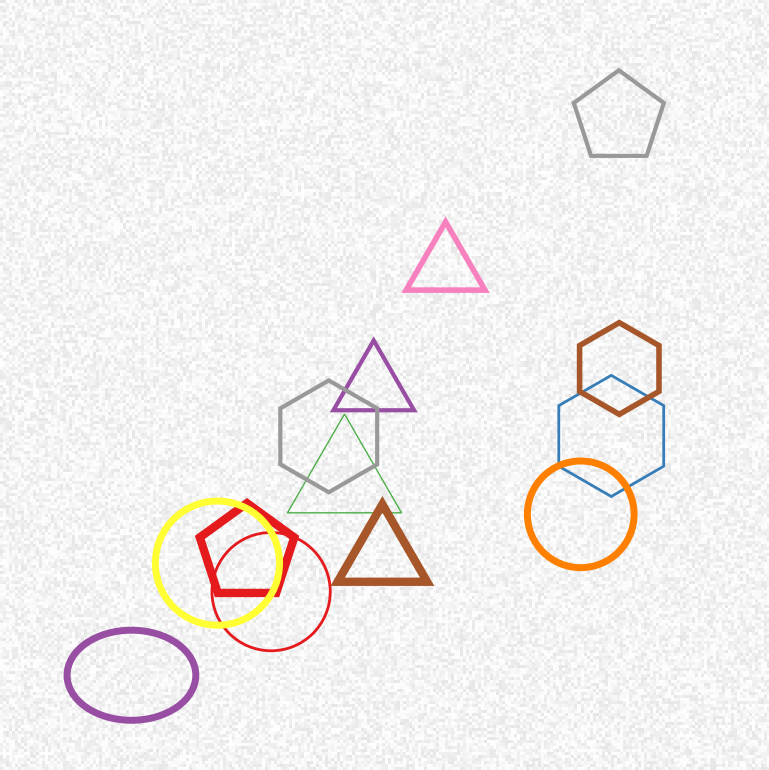[{"shape": "pentagon", "thickness": 3, "radius": 0.32, "center": [0.321, 0.282]}, {"shape": "circle", "thickness": 1, "radius": 0.38, "center": [0.352, 0.232]}, {"shape": "hexagon", "thickness": 1, "radius": 0.39, "center": [0.794, 0.434]}, {"shape": "triangle", "thickness": 0.5, "radius": 0.43, "center": [0.447, 0.377]}, {"shape": "oval", "thickness": 2.5, "radius": 0.42, "center": [0.171, 0.123]}, {"shape": "triangle", "thickness": 1.5, "radius": 0.3, "center": [0.485, 0.497]}, {"shape": "circle", "thickness": 2.5, "radius": 0.35, "center": [0.754, 0.332]}, {"shape": "circle", "thickness": 2.5, "radius": 0.4, "center": [0.282, 0.269]}, {"shape": "triangle", "thickness": 3, "radius": 0.34, "center": [0.497, 0.278]}, {"shape": "hexagon", "thickness": 2, "radius": 0.3, "center": [0.804, 0.521]}, {"shape": "triangle", "thickness": 2, "radius": 0.3, "center": [0.579, 0.653]}, {"shape": "pentagon", "thickness": 1.5, "radius": 0.31, "center": [0.804, 0.847]}, {"shape": "hexagon", "thickness": 1.5, "radius": 0.36, "center": [0.427, 0.433]}]